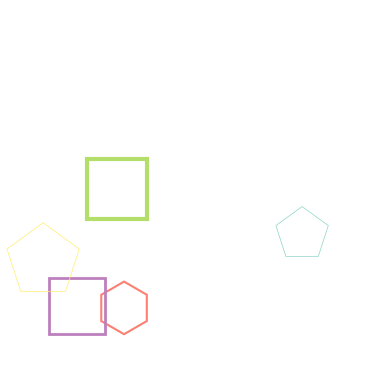[{"shape": "pentagon", "thickness": 0.5, "radius": 0.36, "center": [0.785, 0.392]}, {"shape": "hexagon", "thickness": 1.5, "radius": 0.34, "center": [0.322, 0.2]}, {"shape": "square", "thickness": 3, "radius": 0.39, "center": [0.303, 0.509]}, {"shape": "square", "thickness": 2, "radius": 0.36, "center": [0.2, 0.206]}, {"shape": "pentagon", "thickness": 0.5, "radius": 0.49, "center": [0.112, 0.323]}]